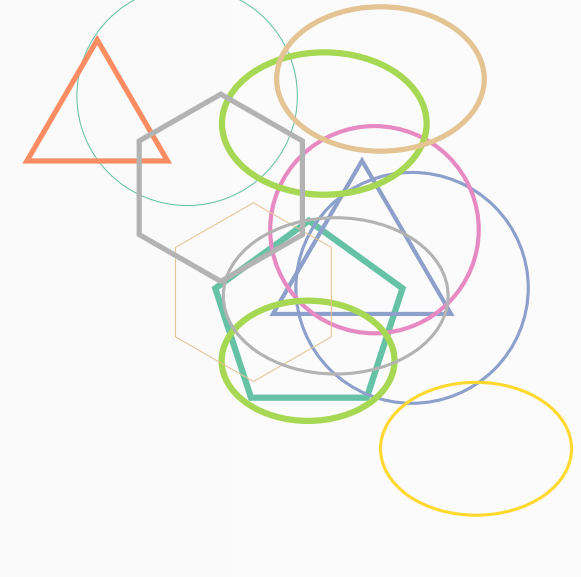[{"shape": "circle", "thickness": 0.5, "radius": 0.95, "center": [0.322, 0.833]}, {"shape": "pentagon", "thickness": 3, "radius": 0.85, "center": [0.531, 0.448]}, {"shape": "triangle", "thickness": 2.5, "radius": 0.7, "center": [0.167, 0.79]}, {"shape": "triangle", "thickness": 2, "radius": 0.88, "center": [0.623, 0.544]}, {"shape": "circle", "thickness": 1.5, "radius": 1.0, "center": [0.709, 0.501]}, {"shape": "circle", "thickness": 2, "radius": 0.9, "center": [0.644, 0.601]}, {"shape": "oval", "thickness": 3, "radius": 0.88, "center": [0.558, 0.785]}, {"shape": "oval", "thickness": 3, "radius": 0.74, "center": [0.53, 0.374]}, {"shape": "oval", "thickness": 1.5, "radius": 0.82, "center": [0.819, 0.222]}, {"shape": "hexagon", "thickness": 0.5, "radius": 0.77, "center": [0.436, 0.493]}, {"shape": "oval", "thickness": 2.5, "radius": 0.89, "center": [0.655, 0.862]}, {"shape": "hexagon", "thickness": 2.5, "radius": 0.81, "center": [0.38, 0.674]}, {"shape": "oval", "thickness": 1.5, "radius": 0.97, "center": [0.578, 0.487]}]